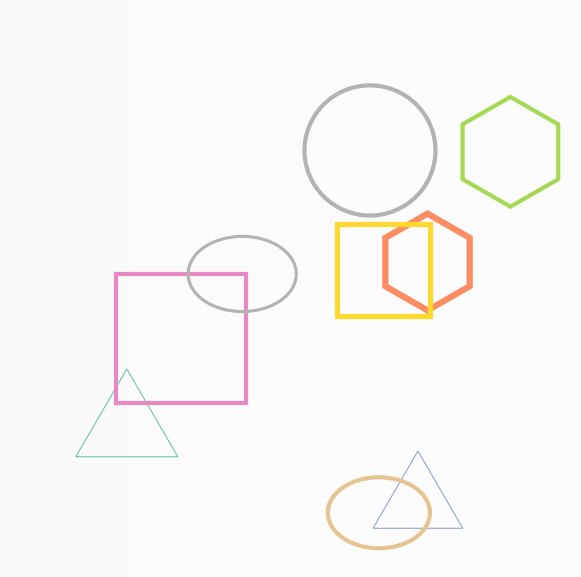[{"shape": "triangle", "thickness": 0.5, "radius": 0.51, "center": [0.218, 0.259]}, {"shape": "hexagon", "thickness": 3, "radius": 0.42, "center": [0.736, 0.545]}, {"shape": "triangle", "thickness": 0.5, "radius": 0.45, "center": [0.719, 0.129]}, {"shape": "square", "thickness": 2, "radius": 0.56, "center": [0.311, 0.413]}, {"shape": "hexagon", "thickness": 2, "radius": 0.47, "center": [0.878, 0.736]}, {"shape": "square", "thickness": 2.5, "radius": 0.4, "center": [0.66, 0.532]}, {"shape": "oval", "thickness": 2, "radius": 0.44, "center": [0.652, 0.111]}, {"shape": "circle", "thickness": 2, "radius": 0.56, "center": [0.637, 0.739]}, {"shape": "oval", "thickness": 1.5, "radius": 0.47, "center": [0.417, 0.525]}]